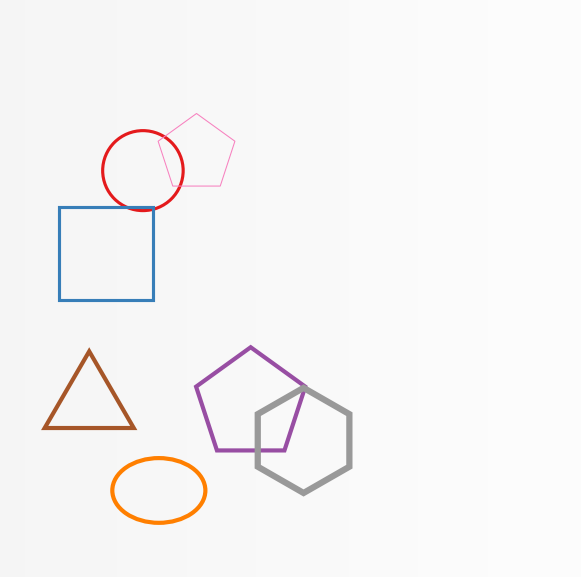[{"shape": "circle", "thickness": 1.5, "radius": 0.35, "center": [0.246, 0.704]}, {"shape": "square", "thickness": 1.5, "radius": 0.4, "center": [0.182, 0.56]}, {"shape": "pentagon", "thickness": 2, "radius": 0.49, "center": [0.431, 0.299]}, {"shape": "oval", "thickness": 2, "radius": 0.4, "center": [0.273, 0.15]}, {"shape": "triangle", "thickness": 2, "radius": 0.44, "center": [0.153, 0.302]}, {"shape": "pentagon", "thickness": 0.5, "radius": 0.35, "center": [0.338, 0.733]}, {"shape": "hexagon", "thickness": 3, "radius": 0.46, "center": [0.522, 0.237]}]